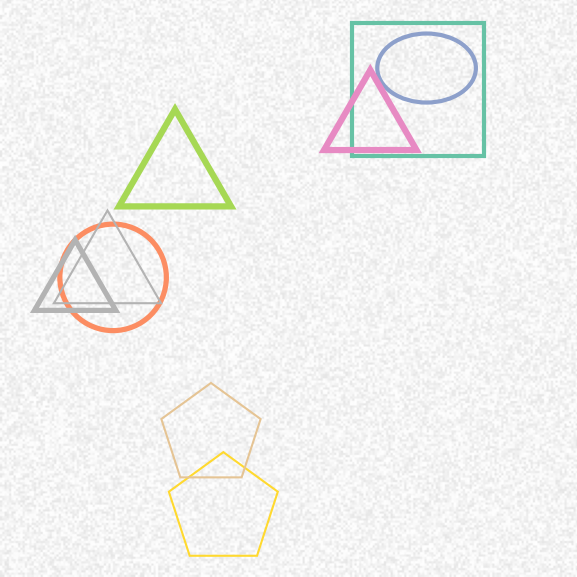[{"shape": "square", "thickness": 2, "radius": 0.57, "center": [0.724, 0.844]}, {"shape": "circle", "thickness": 2.5, "radius": 0.46, "center": [0.196, 0.519]}, {"shape": "oval", "thickness": 2, "radius": 0.43, "center": [0.739, 0.881]}, {"shape": "triangle", "thickness": 3, "radius": 0.46, "center": [0.641, 0.786]}, {"shape": "triangle", "thickness": 3, "radius": 0.56, "center": [0.303, 0.698]}, {"shape": "pentagon", "thickness": 1, "radius": 0.5, "center": [0.387, 0.117]}, {"shape": "pentagon", "thickness": 1, "radius": 0.45, "center": [0.365, 0.246]}, {"shape": "triangle", "thickness": 2.5, "radius": 0.41, "center": [0.13, 0.502]}, {"shape": "triangle", "thickness": 1, "radius": 0.54, "center": [0.186, 0.528]}]